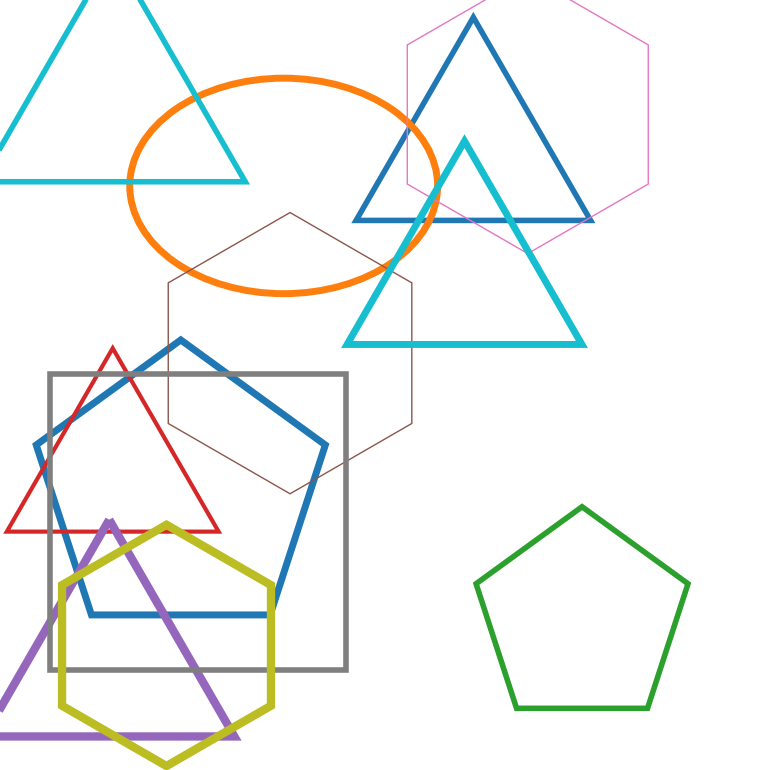[{"shape": "triangle", "thickness": 2, "radius": 0.88, "center": [0.615, 0.802]}, {"shape": "pentagon", "thickness": 2.5, "radius": 0.99, "center": [0.235, 0.361]}, {"shape": "oval", "thickness": 2.5, "radius": 1.0, "center": [0.368, 0.759]}, {"shape": "pentagon", "thickness": 2, "radius": 0.72, "center": [0.756, 0.197]}, {"shape": "triangle", "thickness": 1.5, "radius": 0.79, "center": [0.146, 0.389]}, {"shape": "triangle", "thickness": 3, "radius": 0.94, "center": [0.142, 0.137]}, {"shape": "hexagon", "thickness": 0.5, "radius": 0.91, "center": [0.377, 0.541]}, {"shape": "hexagon", "thickness": 0.5, "radius": 0.9, "center": [0.685, 0.851]}, {"shape": "square", "thickness": 2, "radius": 0.96, "center": [0.257, 0.322]}, {"shape": "hexagon", "thickness": 3, "radius": 0.78, "center": [0.216, 0.162]}, {"shape": "triangle", "thickness": 2, "radius": 0.99, "center": [0.147, 0.863]}, {"shape": "triangle", "thickness": 2.5, "radius": 0.88, "center": [0.603, 0.641]}]